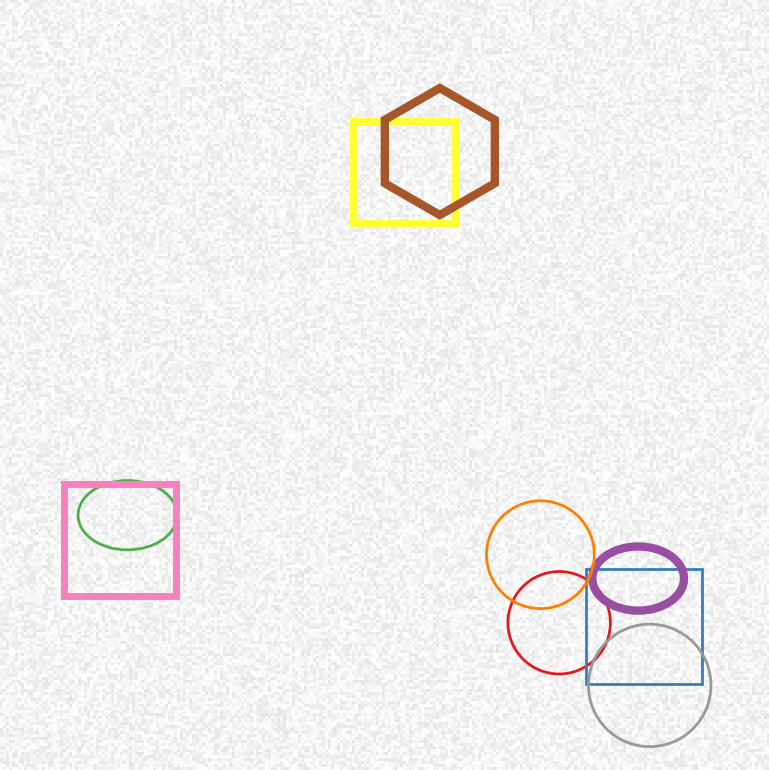[{"shape": "circle", "thickness": 1, "radius": 0.33, "center": [0.726, 0.191]}, {"shape": "square", "thickness": 1, "radius": 0.37, "center": [0.836, 0.186]}, {"shape": "oval", "thickness": 1, "radius": 0.32, "center": [0.166, 0.331]}, {"shape": "oval", "thickness": 3, "radius": 0.3, "center": [0.829, 0.249]}, {"shape": "circle", "thickness": 1, "radius": 0.35, "center": [0.702, 0.28]}, {"shape": "square", "thickness": 2.5, "radius": 0.33, "center": [0.524, 0.777]}, {"shape": "hexagon", "thickness": 3, "radius": 0.41, "center": [0.571, 0.803]}, {"shape": "square", "thickness": 2.5, "radius": 0.37, "center": [0.156, 0.299]}, {"shape": "circle", "thickness": 1, "radius": 0.4, "center": [0.844, 0.11]}]